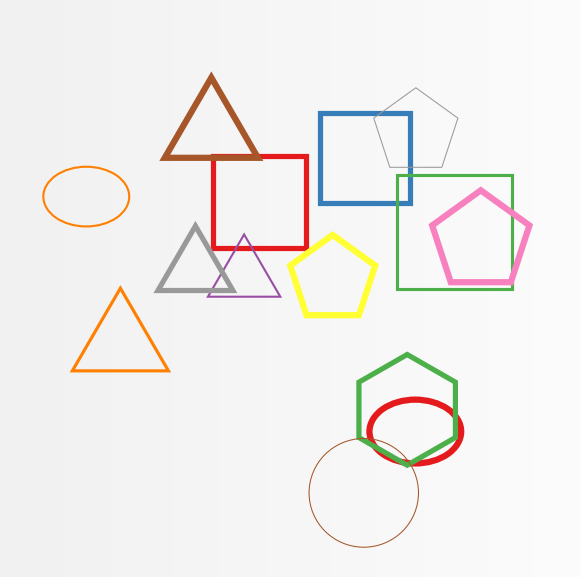[{"shape": "oval", "thickness": 3, "radius": 0.39, "center": [0.715, 0.252]}, {"shape": "square", "thickness": 2.5, "radius": 0.4, "center": [0.446, 0.649]}, {"shape": "square", "thickness": 2.5, "radius": 0.39, "center": [0.628, 0.726]}, {"shape": "hexagon", "thickness": 2.5, "radius": 0.48, "center": [0.701, 0.289]}, {"shape": "square", "thickness": 1.5, "radius": 0.49, "center": [0.782, 0.598]}, {"shape": "triangle", "thickness": 1, "radius": 0.36, "center": [0.42, 0.521]}, {"shape": "triangle", "thickness": 1.5, "radius": 0.48, "center": [0.207, 0.405]}, {"shape": "oval", "thickness": 1, "radius": 0.37, "center": [0.148, 0.659]}, {"shape": "pentagon", "thickness": 3, "radius": 0.38, "center": [0.572, 0.516]}, {"shape": "triangle", "thickness": 3, "radius": 0.46, "center": [0.364, 0.772]}, {"shape": "circle", "thickness": 0.5, "radius": 0.47, "center": [0.626, 0.146]}, {"shape": "pentagon", "thickness": 3, "radius": 0.44, "center": [0.827, 0.582]}, {"shape": "pentagon", "thickness": 0.5, "radius": 0.38, "center": [0.715, 0.771]}, {"shape": "triangle", "thickness": 2.5, "radius": 0.37, "center": [0.336, 0.533]}]